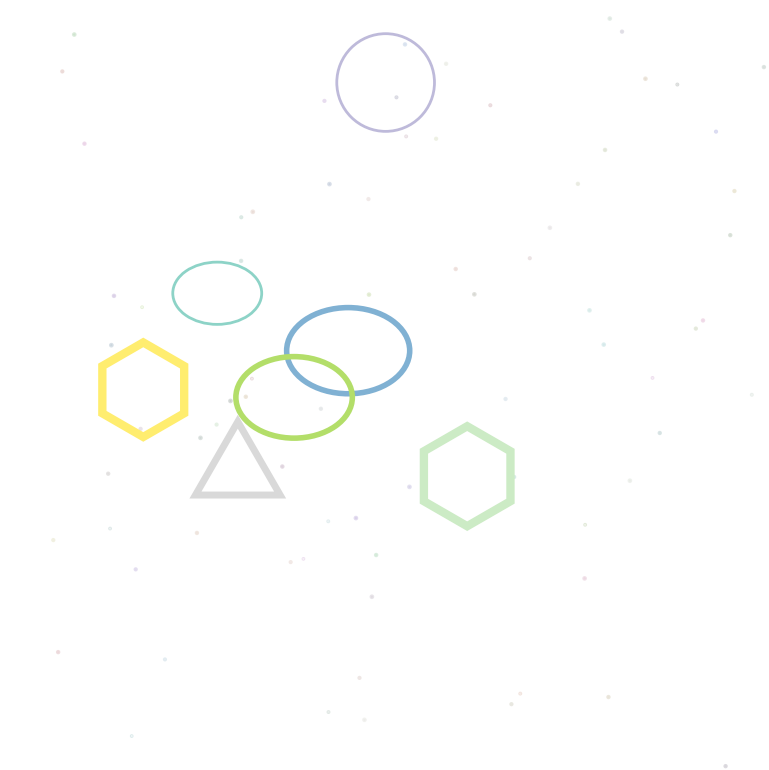[{"shape": "oval", "thickness": 1, "radius": 0.29, "center": [0.282, 0.619]}, {"shape": "circle", "thickness": 1, "radius": 0.32, "center": [0.501, 0.893]}, {"shape": "oval", "thickness": 2, "radius": 0.4, "center": [0.452, 0.545]}, {"shape": "oval", "thickness": 2, "radius": 0.38, "center": [0.382, 0.484]}, {"shape": "triangle", "thickness": 2.5, "radius": 0.32, "center": [0.309, 0.389]}, {"shape": "hexagon", "thickness": 3, "radius": 0.32, "center": [0.607, 0.382]}, {"shape": "hexagon", "thickness": 3, "radius": 0.31, "center": [0.186, 0.494]}]